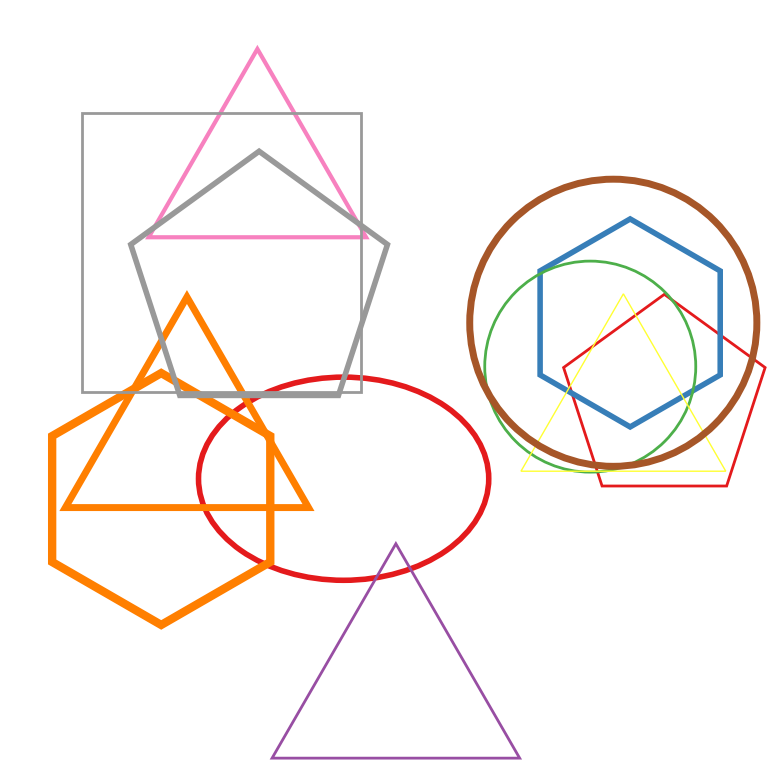[{"shape": "oval", "thickness": 2, "radius": 0.94, "center": [0.446, 0.378]}, {"shape": "pentagon", "thickness": 1, "radius": 0.69, "center": [0.863, 0.48]}, {"shape": "hexagon", "thickness": 2, "radius": 0.68, "center": [0.818, 0.581]}, {"shape": "circle", "thickness": 1, "radius": 0.69, "center": [0.767, 0.524]}, {"shape": "triangle", "thickness": 1, "radius": 0.93, "center": [0.514, 0.108]}, {"shape": "triangle", "thickness": 2.5, "radius": 0.91, "center": [0.243, 0.432]}, {"shape": "hexagon", "thickness": 3, "radius": 0.82, "center": [0.209, 0.352]}, {"shape": "triangle", "thickness": 0.5, "radius": 0.77, "center": [0.81, 0.465]}, {"shape": "circle", "thickness": 2.5, "radius": 0.93, "center": [0.796, 0.581]}, {"shape": "triangle", "thickness": 1.5, "radius": 0.82, "center": [0.334, 0.773]}, {"shape": "square", "thickness": 1, "radius": 0.91, "center": [0.288, 0.672]}, {"shape": "pentagon", "thickness": 2, "radius": 0.88, "center": [0.337, 0.628]}]